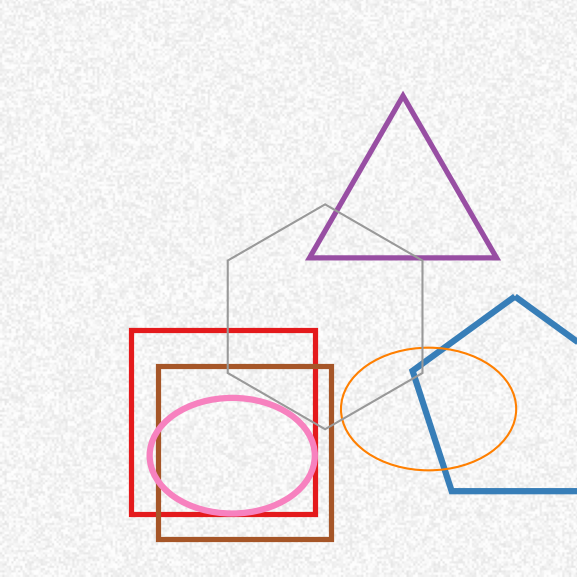[{"shape": "square", "thickness": 2.5, "radius": 0.8, "center": [0.386, 0.269]}, {"shape": "pentagon", "thickness": 3, "radius": 0.93, "center": [0.892, 0.299]}, {"shape": "triangle", "thickness": 2.5, "radius": 0.93, "center": [0.698, 0.646]}, {"shape": "oval", "thickness": 1, "radius": 0.76, "center": [0.742, 0.291]}, {"shape": "square", "thickness": 2.5, "radius": 0.75, "center": [0.424, 0.215]}, {"shape": "oval", "thickness": 3, "radius": 0.71, "center": [0.402, 0.21]}, {"shape": "hexagon", "thickness": 1, "radius": 0.97, "center": [0.563, 0.451]}]